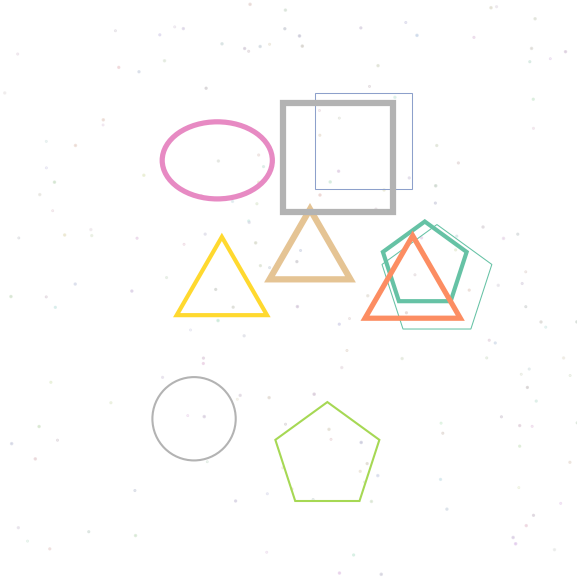[{"shape": "pentagon", "thickness": 2, "radius": 0.38, "center": [0.736, 0.539]}, {"shape": "pentagon", "thickness": 0.5, "radius": 0.5, "center": [0.757, 0.51]}, {"shape": "triangle", "thickness": 2.5, "radius": 0.48, "center": [0.715, 0.496]}, {"shape": "square", "thickness": 0.5, "radius": 0.42, "center": [0.63, 0.755]}, {"shape": "oval", "thickness": 2.5, "radius": 0.48, "center": [0.376, 0.721]}, {"shape": "pentagon", "thickness": 1, "radius": 0.47, "center": [0.567, 0.208]}, {"shape": "triangle", "thickness": 2, "radius": 0.45, "center": [0.384, 0.499]}, {"shape": "triangle", "thickness": 3, "radius": 0.4, "center": [0.537, 0.556]}, {"shape": "circle", "thickness": 1, "radius": 0.36, "center": [0.336, 0.274]}, {"shape": "square", "thickness": 3, "radius": 0.47, "center": [0.586, 0.727]}]